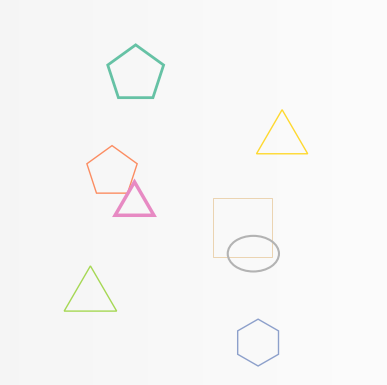[{"shape": "pentagon", "thickness": 2, "radius": 0.38, "center": [0.35, 0.808]}, {"shape": "pentagon", "thickness": 1, "radius": 0.34, "center": [0.289, 0.554]}, {"shape": "hexagon", "thickness": 1, "radius": 0.3, "center": [0.666, 0.11]}, {"shape": "triangle", "thickness": 2.5, "radius": 0.29, "center": [0.347, 0.47]}, {"shape": "triangle", "thickness": 1, "radius": 0.39, "center": [0.233, 0.231]}, {"shape": "triangle", "thickness": 1, "radius": 0.38, "center": [0.728, 0.639]}, {"shape": "square", "thickness": 0.5, "radius": 0.38, "center": [0.625, 0.409]}, {"shape": "oval", "thickness": 1.5, "radius": 0.33, "center": [0.654, 0.341]}]